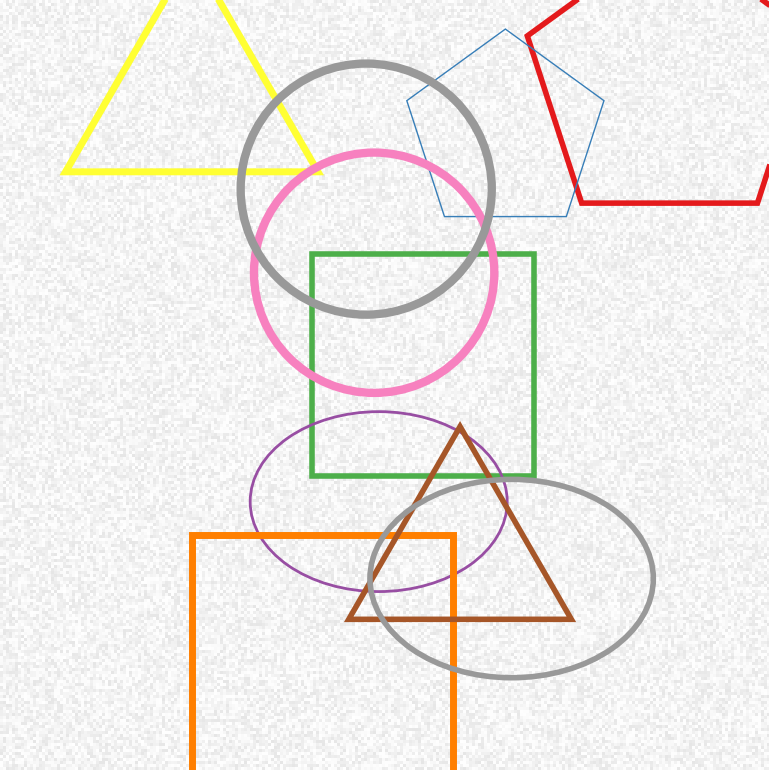[{"shape": "pentagon", "thickness": 2, "radius": 0.97, "center": [0.87, 0.893]}, {"shape": "pentagon", "thickness": 0.5, "radius": 0.67, "center": [0.656, 0.828]}, {"shape": "square", "thickness": 2, "radius": 0.72, "center": [0.549, 0.526]}, {"shape": "oval", "thickness": 1, "radius": 0.83, "center": [0.492, 0.349]}, {"shape": "square", "thickness": 2.5, "radius": 0.85, "center": [0.419, 0.135]}, {"shape": "triangle", "thickness": 2.5, "radius": 0.95, "center": [0.249, 0.872]}, {"shape": "triangle", "thickness": 2, "radius": 0.83, "center": [0.597, 0.279]}, {"shape": "circle", "thickness": 3, "radius": 0.78, "center": [0.486, 0.646]}, {"shape": "circle", "thickness": 3, "radius": 0.82, "center": [0.476, 0.754]}, {"shape": "oval", "thickness": 2, "radius": 0.92, "center": [0.664, 0.249]}]